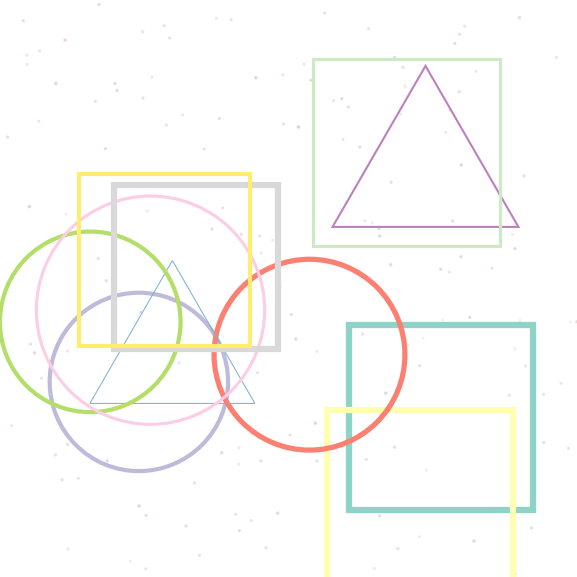[{"shape": "square", "thickness": 3, "radius": 0.8, "center": [0.764, 0.276]}, {"shape": "square", "thickness": 3, "radius": 0.8, "center": [0.727, 0.129]}, {"shape": "circle", "thickness": 2, "radius": 0.77, "center": [0.24, 0.338]}, {"shape": "circle", "thickness": 2.5, "radius": 0.83, "center": [0.536, 0.385]}, {"shape": "triangle", "thickness": 0.5, "radius": 0.82, "center": [0.298, 0.383]}, {"shape": "circle", "thickness": 2, "radius": 0.78, "center": [0.156, 0.442]}, {"shape": "circle", "thickness": 1.5, "radius": 0.99, "center": [0.261, 0.462]}, {"shape": "square", "thickness": 3, "radius": 0.71, "center": [0.339, 0.537]}, {"shape": "triangle", "thickness": 1, "radius": 0.93, "center": [0.737, 0.699]}, {"shape": "square", "thickness": 1.5, "radius": 0.81, "center": [0.703, 0.736]}, {"shape": "square", "thickness": 2, "radius": 0.74, "center": [0.285, 0.548]}]